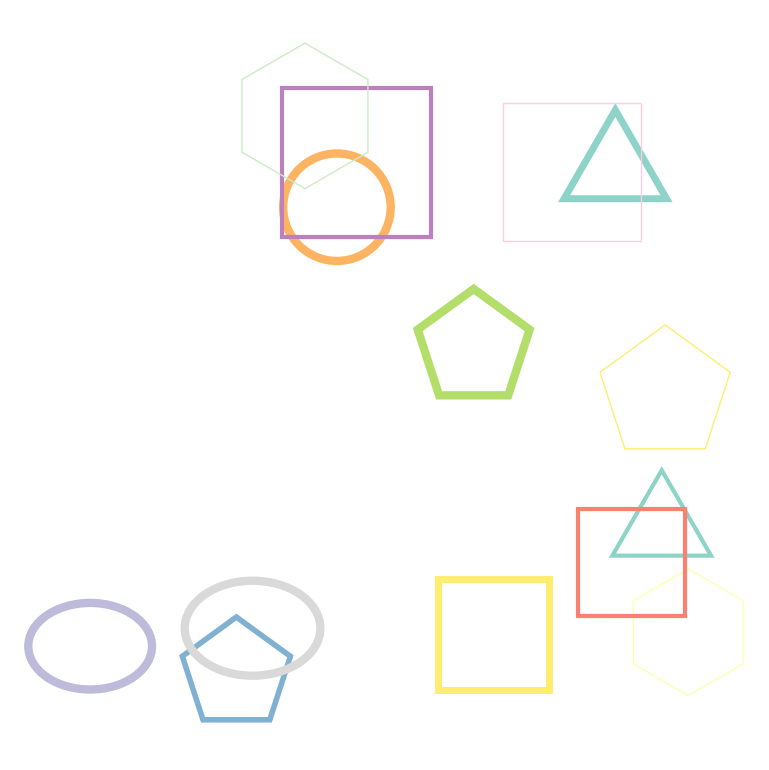[{"shape": "triangle", "thickness": 2.5, "radius": 0.38, "center": [0.799, 0.78]}, {"shape": "triangle", "thickness": 1.5, "radius": 0.37, "center": [0.859, 0.315]}, {"shape": "hexagon", "thickness": 0.5, "radius": 0.41, "center": [0.894, 0.179]}, {"shape": "oval", "thickness": 3, "radius": 0.4, "center": [0.117, 0.161]}, {"shape": "square", "thickness": 1.5, "radius": 0.35, "center": [0.821, 0.269]}, {"shape": "pentagon", "thickness": 2, "radius": 0.37, "center": [0.307, 0.125]}, {"shape": "circle", "thickness": 3, "radius": 0.35, "center": [0.438, 0.731]}, {"shape": "pentagon", "thickness": 3, "radius": 0.38, "center": [0.615, 0.548]}, {"shape": "square", "thickness": 0.5, "radius": 0.45, "center": [0.742, 0.777]}, {"shape": "oval", "thickness": 3, "radius": 0.44, "center": [0.328, 0.184]}, {"shape": "square", "thickness": 1.5, "radius": 0.49, "center": [0.463, 0.789]}, {"shape": "hexagon", "thickness": 0.5, "radius": 0.47, "center": [0.396, 0.85]}, {"shape": "pentagon", "thickness": 0.5, "radius": 0.44, "center": [0.864, 0.489]}, {"shape": "square", "thickness": 2.5, "radius": 0.36, "center": [0.641, 0.176]}]